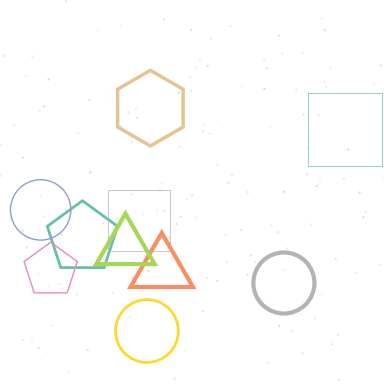[{"shape": "pentagon", "thickness": 2, "radius": 0.48, "center": [0.214, 0.383]}, {"shape": "square", "thickness": 0.5, "radius": 0.48, "center": [0.897, 0.664]}, {"shape": "triangle", "thickness": 3, "radius": 0.47, "center": [0.42, 0.301]}, {"shape": "circle", "thickness": 1, "radius": 0.39, "center": [0.106, 0.455]}, {"shape": "pentagon", "thickness": 1, "radius": 0.36, "center": [0.132, 0.298]}, {"shape": "triangle", "thickness": 3, "radius": 0.44, "center": [0.326, 0.358]}, {"shape": "circle", "thickness": 2, "radius": 0.41, "center": [0.382, 0.14]}, {"shape": "hexagon", "thickness": 2.5, "radius": 0.49, "center": [0.391, 0.719]}, {"shape": "circle", "thickness": 3, "radius": 0.4, "center": [0.737, 0.265]}, {"shape": "square", "thickness": 0.5, "radius": 0.4, "center": [0.361, 0.428]}]